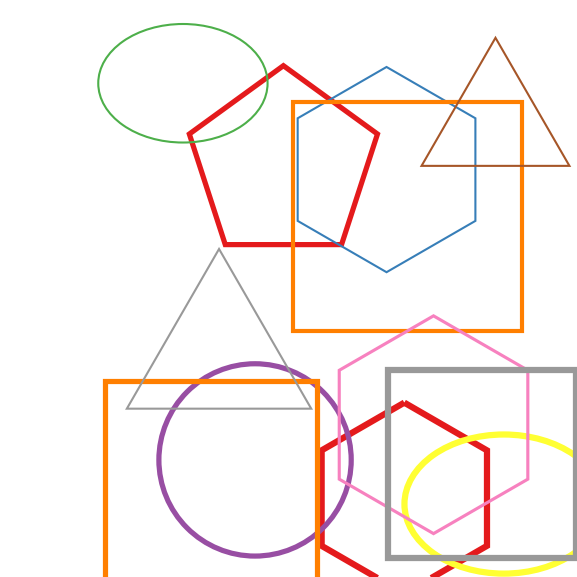[{"shape": "hexagon", "thickness": 3, "radius": 0.83, "center": [0.7, 0.137]}, {"shape": "pentagon", "thickness": 2.5, "radius": 0.86, "center": [0.491, 0.714]}, {"shape": "hexagon", "thickness": 1, "radius": 0.89, "center": [0.669, 0.705]}, {"shape": "oval", "thickness": 1, "radius": 0.73, "center": [0.317, 0.855]}, {"shape": "circle", "thickness": 2.5, "radius": 0.83, "center": [0.442, 0.203]}, {"shape": "square", "thickness": 2, "radius": 0.99, "center": [0.706, 0.624]}, {"shape": "square", "thickness": 2.5, "radius": 0.92, "center": [0.366, 0.155]}, {"shape": "oval", "thickness": 3, "radius": 0.86, "center": [0.872, 0.126]}, {"shape": "triangle", "thickness": 1, "radius": 0.74, "center": [0.858, 0.786]}, {"shape": "hexagon", "thickness": 1.5, "radius": 0.94, "center": [0.751, 0.264]}, {"shape": "square", "thickness": 3, "radius": 0.81, "center": [0.835, 0.196]}, {"shape": "triangle", "thickness": 1, "radius": 0.92, "center": [0.379, 0.384]}]